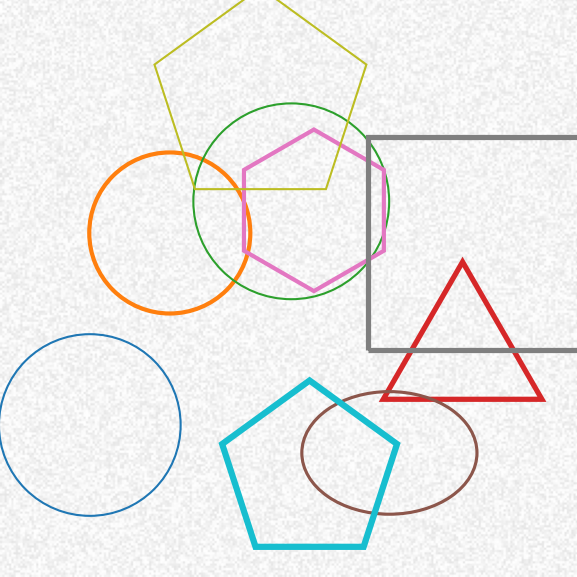[{"shape": "circle", "thickness": 1, "radius": 0.79, "center": [0.156, 0.263]}, {"shape": "circle", "thickness": 2, "radius": 0.7, "center": [0.294, 0.596]}, {"shape": "circle", "thickness": 1, "radius": 0.85, "center": [0.504, 0.651]}, {"shape": "triangle", "thickness": 2.5, "radius": 0.79, "center": [0.801, 0.387]}, {"shape": "oval", "thickness": 1.5, "radius": 0.76, "center": [0.674, 0.215]}, {"shape": "hexagon", "thickness": 2, "radius": 0.7, "center": [0.544, 0.635]}, {"shape": "square", "thickness": 2.5, "radius": 0.92, "center": [0.821, 0.577]}, {"shape": "pentagon", "thickness": 1, "radius": 0.96, "center": [0.451, 0.828]}, {"shape": "pentagon", "thickness": 3, "radius": 0.8, "center": [0.536, 0.181]}]